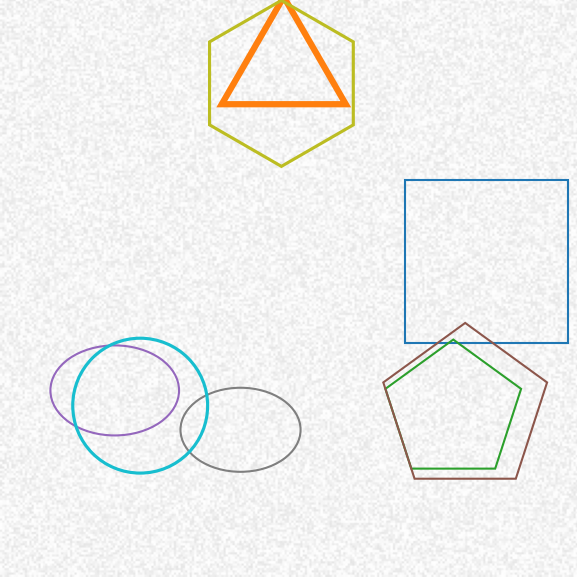[{"shape": "square", "thickness": 1, "radius": 0.71, "center": [0.842, 0.546]}, {"shape": "triangle", "thickness": 3, "radius": 0.62, "center": [0.491, 0.881]}, {"shape": "pentagon", "thickness": 1, "radius": 0.62, "center": [0.785, 0.288]}, {"shape": "oval", "thickness": 1, "radius": 0.56, "center": [0.199, 0.323]}, {"shape": "pentagon", "thickness": 1, "radius": 0.75, "center": [0.806, 0.291]}, {"shape": "oval", "thickness": 1, "radius": 0.52, "center": [0.417, 0.255]}, {"shape": "hexagon", "thickness": 1.5, "radius": 0.72, "center": [0.487, 0.855]}, {"shape": "circle", "thickness": 1.5, "radius": 0.58, "center": [0.243, 0.297]}]